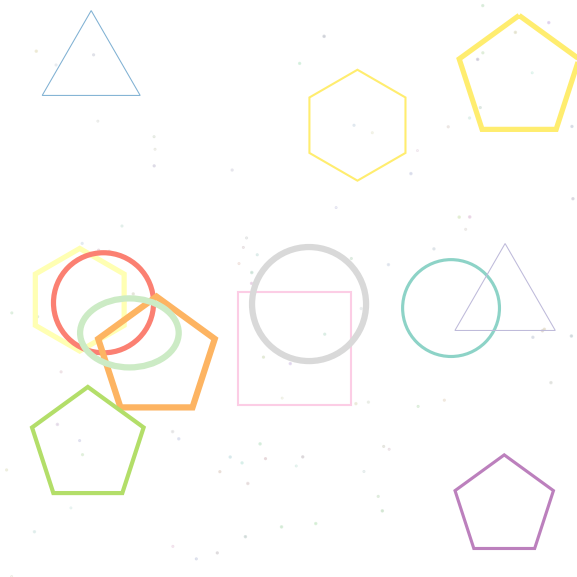[{"shape": "circle", "thickness": 1.5, "radius": 0.42, "center": [0.781, 0.466]}, {"shape": "hexagon", "thickness": 2.5, "radius": 0.44, "center": [0.138, 0.48]}, {"shape": "triangle", "thickness": 0.5, "radius": 0.5, "center": [0.875, 0.477]}, {"shape": "circle", "thickness": 2.5, "radius": 0.43, "center": [0.179, 0.475]}, {"shape": "triangle", "thickness": 0.5, "radius": 0.49, "center": [0.158, 0.883]}, {"shape": "pentagon", "thickness": 3, "radius": 0.53, "center": [0.271, 0.38]}, {"shape": "pentagon", "thickness": 2, "radius": 0.51, "center": [0.152, 0.228]}, {"shape": "square", "thickness": 1, "radius": 0.49, "center": [0.51, 0.396]}, {"shape": "circle", "thickness": 3, "radius": 0.49, "center": [0.535, 0.473]}, {"shape": "pentagon", "thickness": 1.5, "radius": 0.45, "center": [0.873, 0.122]}, {"shape": "oval", "thickness": 3, "radius": 0.43, "center": [0.224, 0.423]}, {"shape": "hexagon", "thickness": 1, "radius": 0.48, "center": [0.619, 0.782]}, {"shape": "pentagon", "thickness": 2.5, "radius": 0.55, "center": [0.899, 0.863]}]